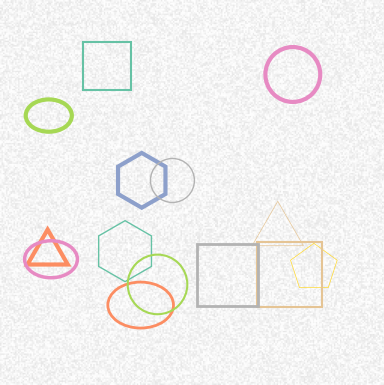[{"shape": "hexagon", "thickness": 1, "radius": 0.4, "center": [0.325, 0.348]}, {"shape": "square", "thickness": 1.5, "radius": 0.31, "center": [0.278, 0.828]}, {"shape": "oval", "thickness": 2, "radius": 0.43, "center": [0.365, 0.208]}, {"shape": "triangle", "thickness": 3, "radius": 0.3, "center": [0.124, 0.343]}, {"shape": "hexagon", "thickness": 3, "radius": 0.36, "center": [0.368, 0.532]}, {"shape": "circle", "thickness": 3, "radius": 0.36, "center": [0.761, 0.807]}, {"shape": "oval", "thickness": 2.5, "radius": 0.34, "center": [0.133, 0.327]}, {"shape": "oval", "thickness": 3, "radius": 0.3, "center": [0.127, 0.7]}, {"shape": "circle", "thickness": 1.5, "radius": 0.39, "center": [0.409, 0.261]}, {"shape": "pentagon", "thickness": 0.5, "radius": 0.32, "center": [0.815, 0.304]}, {"shape": "triangle", "thickness": 0.5, "radius": 0.38, "center": [0.721, 0.4]}, {"shape": "square", "thickness": 1.5, "radius": 0.42, "center": [0.753, 0.288]}, {"shape": "square", "thickness": 2, "radius": 0.4, "center": [0.592, 0.286]}, {"shape": "circle", "thickness": 1, "radius": 0.29, "center": [0.448, 0.531]}]